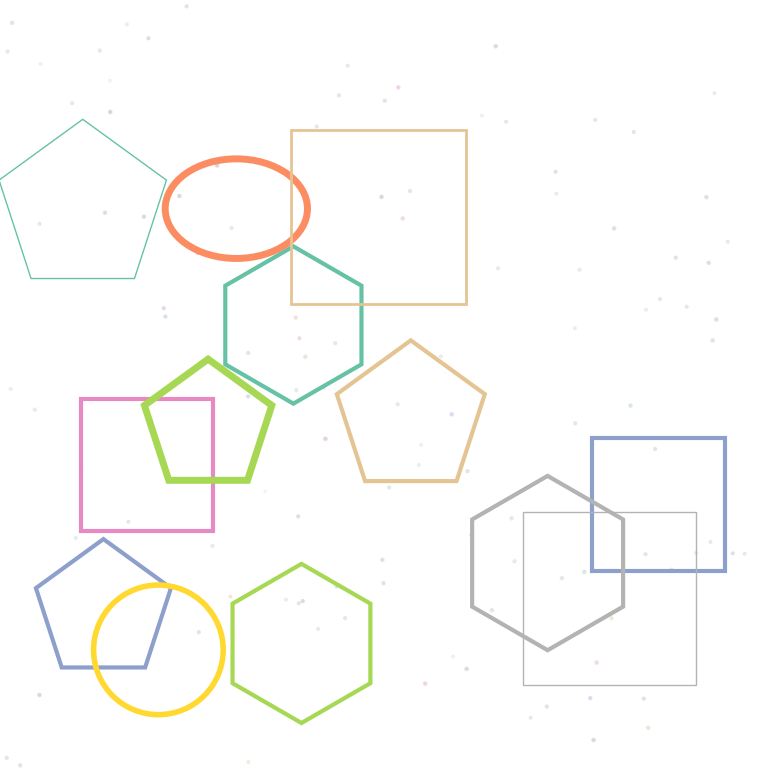[{"shape": "hexagon", "thickness": 1.5, "radius": 0.51, "center": [0.381, 0.578]}, {"shape": "pentagon", "thickness": 0.5, "radius": 0.57, "center": [0.107, 0.731]}, {"shape": "oval", "thickness": 2.5, "radius": 0.46, "center": [0.307, 0.729]}, {"shape": "pentagon", "thickness": 1.5, "radius": 0.46, "center": [0.134, 0.208]}, {"shape": "square", "thickness": 1.5, "radius": 0.43, "center": [0.855, 0.345]}, {"shape": "square", "thickness": 1.5, "radius": 0.43, "center": [0.191, 0.396]}, {"shape": "pentagon", "thickness": 2.5, "radius": 0.43, "center": [0.27, 0.447]}, {"shape": "hexagon", "thickness": 1.5, "radius": 0.52, "center": [0.391, 0.164]}, {"shape": "circle", "thickness": 2, "radius": 0.42, "center": [0.206, 0.156]}, {"shape": "square", "thickness": 1, "radius": 0.57, "center": [0.491, 0.718]}, {"shape": "pentagon", "thickness": 1.5, "radius": 0.51, "center": [0.534, 0.457]}, {"shape": "hexagon", "thickness": 1.5, "radius": 0.57, "center": [0.711, 0.269]}, {"shape": "square", "thickness": 0.5, "radius": 0.56, "center": [0.791, 0.223]}]